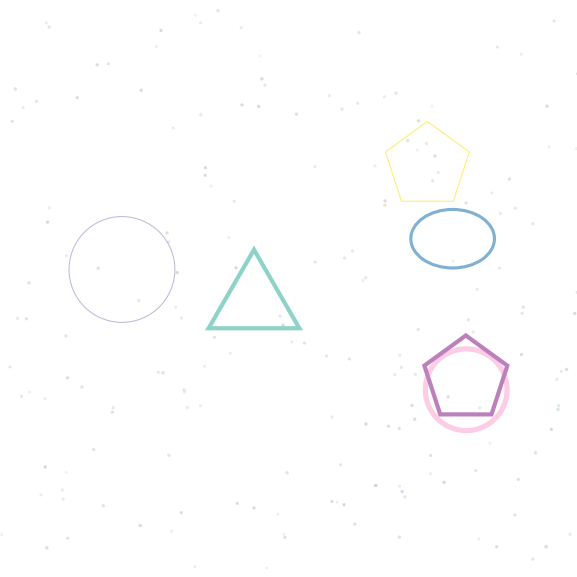[{"shape": "triangle", "thickness": 2, "radius": 0.45, "center": [0.44, 0.476]}, {"shape": "circle", "thickness": 0.5, "radius": 0.46, "center": [0.211, 0.533]}, {"shape": "oval", "thickness": 1.5, "radius": 0.36, "center": [0.784, 0.586]}, {"shape": "circle", "thickness": 2.5, "radius": 0.35, "center": [0.807, 0.324]}, {"shape": "pentagon", "thickness": 2, "radius": 0.38, "center": [0.807, 0.343]}, {"shape": "pentagon", "thickness": 0.5, "radius": 0.38, "center": [0.74, 0.712]}]